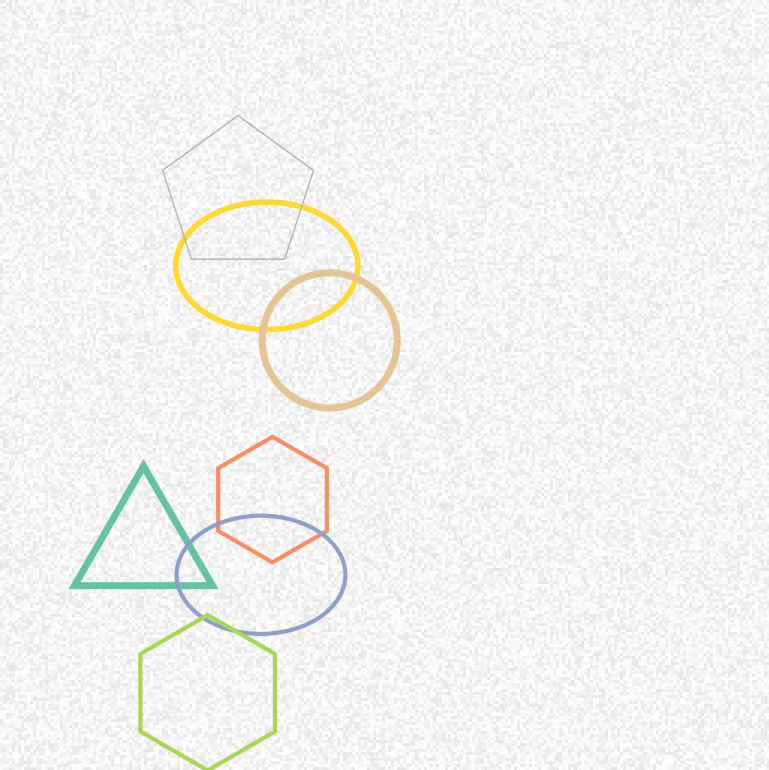[{"shape": "triangle", "thickness": 2.5, "radius": 0.52, "center": [0.186, 0.291]}, {"shape": "hexagon", "thickness": 1.5, "radius": 0.41, "center": [0.354, 0.351]}, {"shape": "oval", "thickness": 1.5, "radius": 0.55, "center": [0.339, 0.254]}, {"shape": "hexagon", "thickness": 1.5, "radius": 0.5, "center": [0.27, 0.1]}, {"shape": "oval", "thickness": 2, "radius": 0.59, "center": [0.347, 0.655]}, {"shape": "circle", "thickness": 2.5, "radius": 0.44, "center": [0.428, 0.558]}, {"shape": "pentagon", "thickness": 0.5, "radius": 0.52, "center": [0.309, 0.747]}]